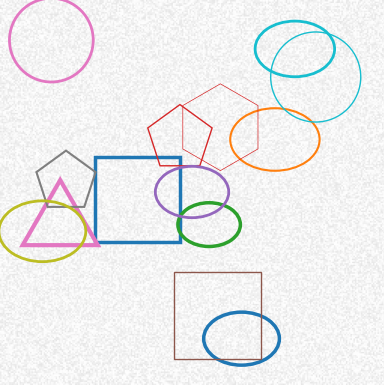[{"shape": "oval", "thickness": 2.5, "radius": 0.49, "center": [0.627, 0.12]}, {"shape": "square", "thickness": 2.5, "radius": 0.55, "center": [0.358, 0.482]}, {"shape": "oval", "thickness": 1.5, "radius": 0.58, "center": [0.714, 0.638]}, {"shape": "oval", "thickness": 2.5, "radius": 0.41, "center": [0.543, 0.417]}, {"shape": "pentagon", "thickness": 1, "radius": 0.44, "center": [0.467, 0.64]}, {"shape": "hexagon", "thickness": 0.5, "radius": 0.56, "center": [0.572, 0.67]}, {"shape": "oval", "thickness": 2, "radius": 0.48, "center": [0.499, 0.501]}, {"shape": "square", "thickness": 1, "radius": 0.56, "center": [0.566, 0.181]}, {"shape": "triangle", "thickness": 3, "radius": 0.56, "center": [0.156, 0.42]}, {"shape": "circle", "thickness": 2, "radius": 0.54, "center": [0.133, 0.896]}, {"shape": "pentagon", "thickness": 1.5, "radius": 0.4, "center": [0.171, 0.528]}, {"shape": "oval", "thickness": 2, "radius": 0.56, "center": [0.11, 0.399]}, {"shape": "oval", "thickness": 2, "radius": 0.52, "center": [0.766, 0.873]}, {"shape": "circle", "thickness": 1, "radius": 0.58, "center": [0.82, 0.8]}]